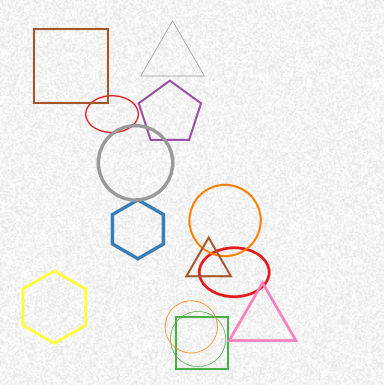[{"shape": "oval", "thickness": 1, "radius": 0.34, "center": [0.291, 0.704]}, {"shape": "oval", "thickness": 2, "radius": 0.45, "center": [0.608, 0.293]}, {"shape": "hexagon", "thickness": 2.5, "radius": 0.38, "center": [0.358, 0.404]}, {"shape": "square", "thickness": 1.5, "radius": 0.34, "center": [0.524, 0.109]}, {"shape": "circle", "thickness": 0.5, "radius": 0.36, "center": [0.514, 0.119]}, {"shape": "pentagon", "thickness": 1.5, "radius": 0.43, "center": [0.441, 0.705]}, {"shape": "circle", "thickness": 1.5, "radius": 0.46, "center": [0.585, 0.427]}, {"shape": "circle", "thickness": 0.5, "radius": 0.34, "center": [0.497, 0.151]}, {"shape": "hexagon", "thickness": 2, "radius": 0.47, "center": [0.141, 0.202]}, {"shape": "square", "thickness": 1.5, "radius": 0.48, "center": [0.185, 0.83]}, {"shape": "triangle", "thickness": 1.5, "radius": 0.33, "center": [0.542, 0.316]}, {"shape": "triangle", "thickness": 2, "radius": 0.5, "center": [0.682, 0.165]}, {"shape": "circle", "thickness": 2.5, "radius": 0.48, "center": [0.352, 0.577]}, {"shape": "triangle", "thickness": 0.5, "radius": 0.48, "center": [0.448, 0.85]}]